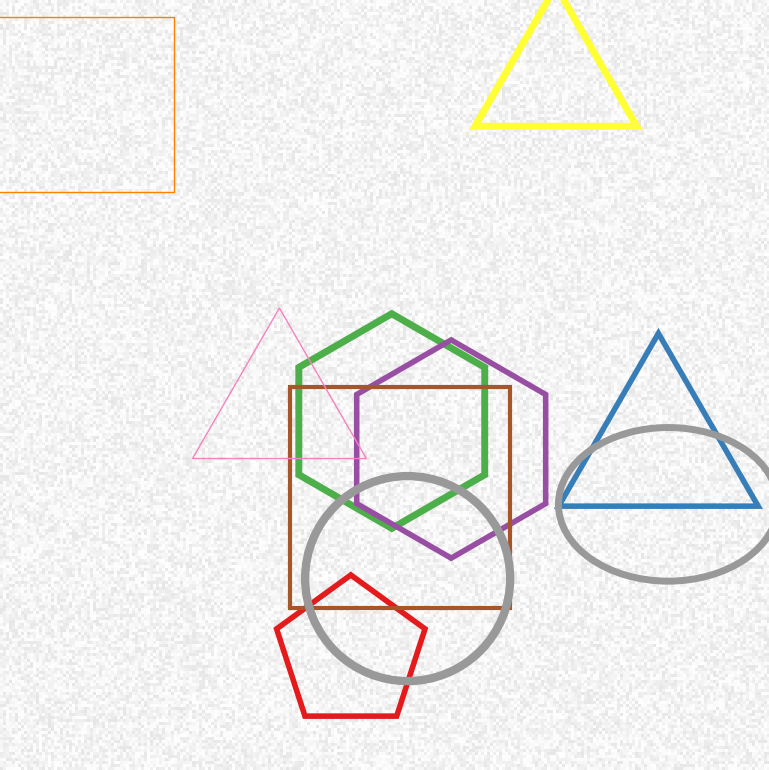[{"shape": "pentagon", "thickness": 2, "radius": 0.51, "center": [0.456, 0.152]}, {"shape": "triangle", "thickness": 2, "radius": 0.75, "center": [0.855, 0.417]}, {"shape": "hexagon", "thickness": 2.5, "radius": 0.7, "center": [0.509, 0.453]}, {"shape": "hexagon", "thickness": 2, "radius": 0.71, "center": [0.586, 0.417]}, {"shape": "square", "thickness": 0.5, "radius": 0.57, "center": [0.112, 0.864]}, {"shape": "triangle", "thickness": 2.5, "radius": 0.61, "center": [0.722, 0.897]}, {"shape": "square", "thickness": 1.5, "radius": 0.72, "center": [0.52, 0.354]}, {"shape": "triangle", "thickness": 0.5, "radius": 0.65, "center": [0.363, 0.47]}, {"shape": "oval", "thickness": 2.5, "radius": 0.71, "center": [0.868, 0.345]}, {"shape": "circle", "thickness": 3, "radius": 0.67, "center": [0.529, 0.249]}]